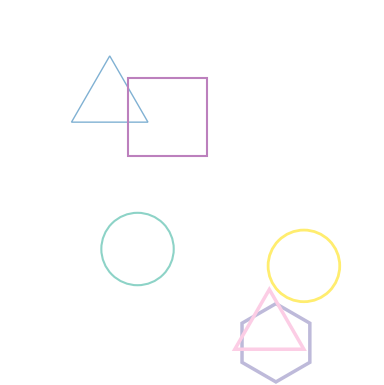[{"shape": "circle", "thickness": 1.5, "radius": 0.47, "center": [0.357, 0.353]}, {"shape": "hexagon", "thickness": 2.5, "radius": 0.51, "center": [0.717, 0.11]}, {"shape": "triangle", "thickness": 1, "radius": 0.57, "center": [0.285, 0.74]}, {"shape": "triangle", "thickness": 2.5, "radius": 0.52, "center": [0.7, 0.145]}, {"shape": "square", "thickness": 1.5, "radius": 0.51, "center": [0.435, 0.696]}, {"shape": "circle", "thickness": 2, "radius": 0.47, "center": [0.789, 0.309]}]